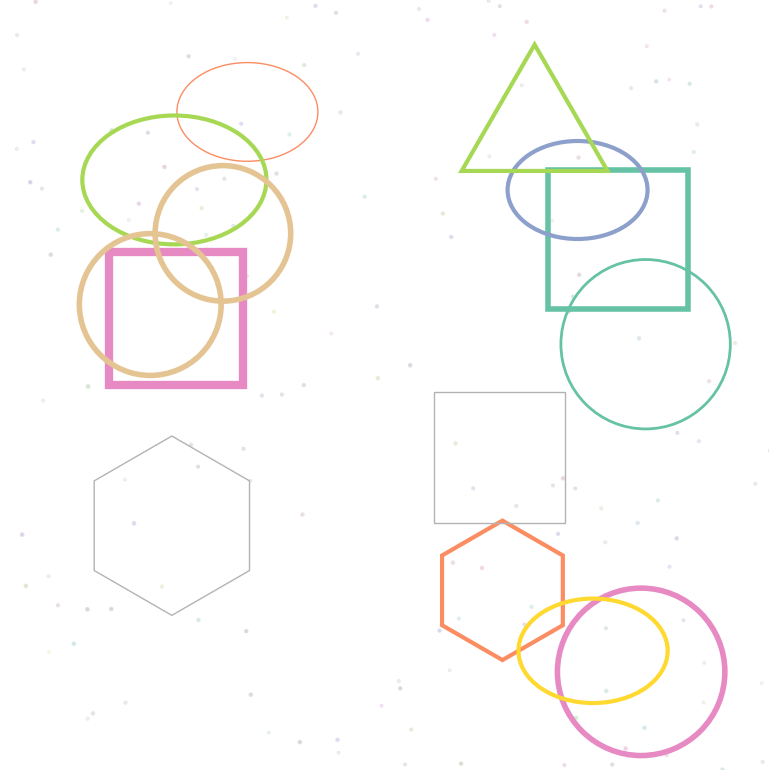[{"shape": "circle", "thickness": 1, "radius": 0.55, "center": [0.838, 0.553]}, {"shape": "square", "thickness": 2, "radius": 0.45, "center": [0.802, 0.689]}, {"shape": "oval", "thickness": 0.5, "radius": 0.46, "center": [0.321, 0.855]}, {"shape": "hexagon", "thickness": 1.5, "radius": 0.45, "center": [0.653, 0.233]}, {"shape": "oval", "thickness": 1.5, "radius": 0.45, "center": [0.75, 0.753]}, {"shape": "square", "thickness": 3, "radius": 0.43, "center": [0.229, 0.586]}, {"shape": "circle", "thickness": 2, "radius": 0.54, "center": [0.833, 0.127]}, {"shape": "triangle", "thickness": 1.5, "radius": 0.55, "center": [0.694, 0.833]}, {"shape": "oval", "thickness": 1.5, "radius": 0.6, "center": [0.226, 0.766]}, {"shape": "oval", "thickness": 1.5, "radius": 0.48, "center": [0.77, 0.155]}, {"shape": "circle", "thickness": 2, "radius": 0.44, "center": [0.29, 0.697]}, {"shape": "circle", "thickness": 2, "radius": 0.46, "center": [0.195, 0.605]}, {"shape": "hexagon", "thickness": 0.5, "radius": 0.58, "center": [0.223, 0.317]}, {"shape": "square", "thickness": 0.5, "radius": 0.43, "center": [0.649, 0.406]}]